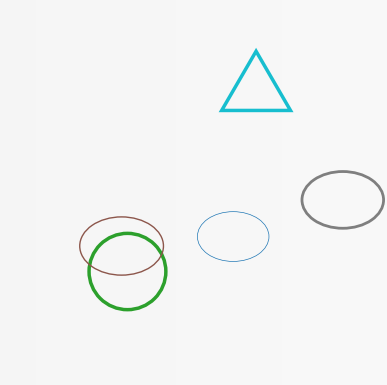[{"shape": "oval", "thickness": 0.5, "radius": 0.46, "center": [0.602, 0.386]}, {"shape": "circle", "thickness": 2.5, "radius": 0.5, "center": [0.329, 0.295]}, {"shape": "oval", "thickness": 1, "radius": 0.54, "center": [0.314, 0.361]}, {"shape": "oval", "thickness": 2, "radius": 0.53, "center": [0.885, 0.481]}, {"shape": "triangle", "thickness": 2.5, "radius": 0.51, "center": [0.661, 0.764]}]